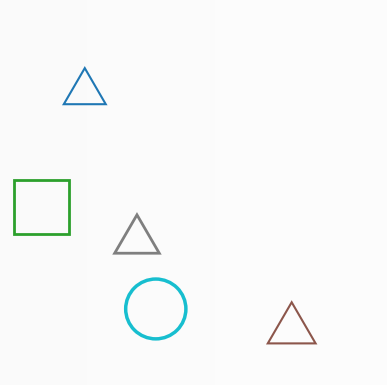[{"shape": "triangle", "thickness": 1.5, "radius": 0.31, "center": [0.219, 0.761]}, {"shape": "square", "thickness": 2, "radius": 0.35, "center": [0.107, 0.462]}, {"shape": "triangle", "thickness": 1.5, "radius": 0.36, "center": [0.753, 0.144]}, {"shape": "triangle", "thickness": 2, "radius": 0.33, "center": [0.353, 0.376]}, {"shape": "circle", "thickness": 2.5, "radius": 0.39, "center": [0.402, 0.198]}]